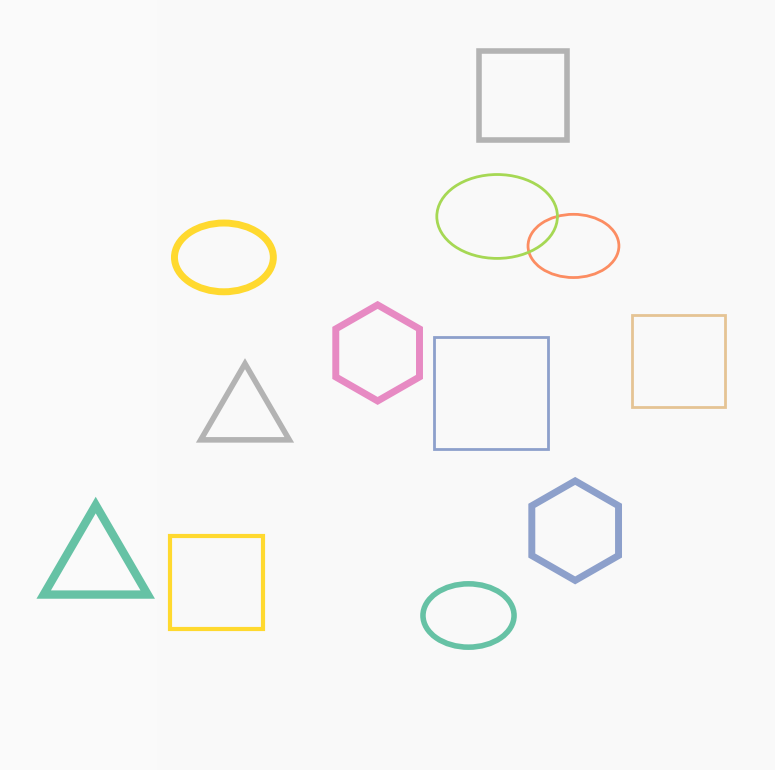[{"shape": "oval", "thickness": 2, "radius": 0.29, "center": [0.605, 0.201]}, {"shape": "triangle", "thickness": 3, "radius": 0.39, "center": [0.124, 0.267]}, {"shape": "oval", "thickness": 1, "radius": 0.29, "center": [0.74, 0.681]}, {"shape": "square", "thickness": 1, "radius": 0.37, "center": [0.633, 0.49]}, {"shape": "hexagon", "thickness": 2.5, "radius": 0.32, "center": [0.742, 0.311]}, {"shape": "hexagon", "thickness": 2.5, "radius": 0.31, "center": [0.487, 0.542]}, {"shape": "oval", "thickness": 1, "radius": 0.39, "center": [0.641, 0.719]}, {"shape": "square", "thickness": 1.5, "radius": 0.3, "center": [0.279, 0.243]}, {"shape": "oval", "thickness": 2.5, "radius": 0.32, "center": [0.289, 0.666]}, {"shape": "square", "thickness": 1, "radius": 0.3, "center": [0.876, 0.531]}, {"shape": "triangle", "thickness": 2, "radius": 0.33, "center": [0.316, 0.462]}, {"shape": "square", "thickness": 2, "radius": 0.29, "center": [0.675, 0.876]}]